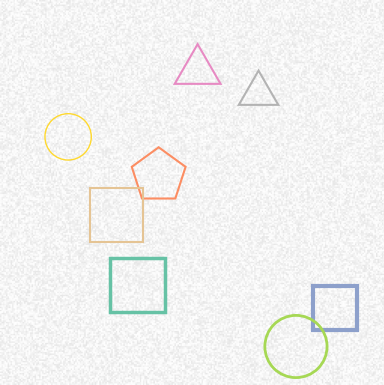[{"shape": "square", "thickness": 2.5, "radius": 0.35, "center": [0.357, 0.261]}, {"shape": "pentagon", "thickness": 1.5, "radius": 0.37, "center": [0.412, 0.544]}, {"shape": "square", "thickness": 3, "radius": 0.29, "center": [0.871, 0.199]}, {"shape": "triangle", "thickness": 1.5, "radius": 0.34, "center": [0.513, 0.817]}, {"shape": "circle", "thickness": 2, "radius": 0.4, "center": [0.769, 0.1]}, {"shape": "circle", "thickness": 1, "radius": 0.3, "center": [0.177, 0.645]}, {"shape": "square", "thickness": 1.5, "radius": 0.35, "center": [0.303, 0.441]}, {"shape": "triangle", "thickness": 1.5, "radius": 0.3, "center": [0.672, 0.757]}]